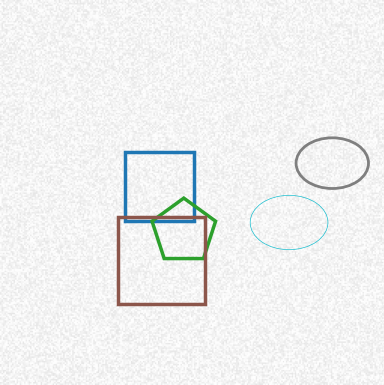[{"shape": "square", "thickness": 2.5, "radius": 0.45, "center": [0.414, 0.515]}, {"shape": "pentagon", "thickness": 2.5, "radius": 0.43, "center": [0.477, 0.399]}, {"shape": "square", "thickness": 2.5, "radius": 0.57, "center": [0.42, 0.323]}, {"shape": "oval", "thickness": 2, "radius": 0.47, "center": [0.863, 0.576]}, {"shape": "oval", "thickness": 0.5, "radius": 0.5, "center": [0.751, 0.422]}]